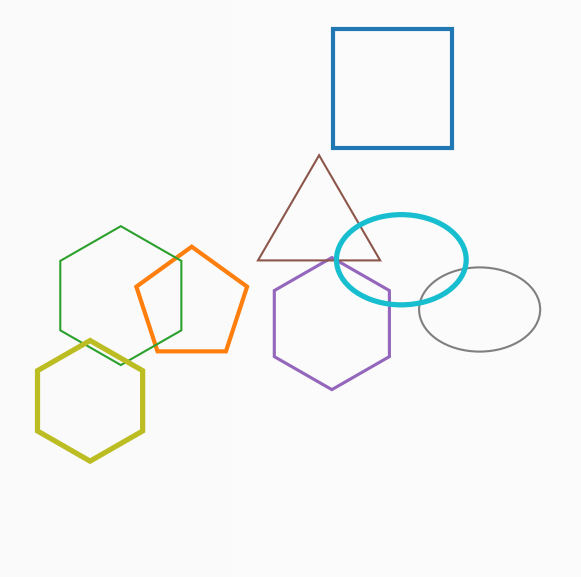[{"shape": "square", "thickness": 2, "radius": 0.51, "center": [0.675, 0.845]}, {"shape": "pentagon", "thickness": 2, "radius": 0.5, "center": [0.33, 0.472]}, {"shape": "hexagon", "thickness": 1, "radius": 0.6, "center": [0.208, 0.487]}, {"shape": "hexagon", "thickness": 1.5, "radius": 0.57, "center": [0.571, 0.439]}, {"shape": "triangle", "thickness": 1, "radius": 0.61, "center": [0.549, 0.609]}, {"shape": "oval", "thickness": 1, "radius": 0.52, "center": [0.825, 0.463]}, {"shape": "hexagon", "thickness": 2.5, "radius": 0.52, "center": [0.155, 0.305]}, {"shape": "oval", "thickness": 2.5, "radius": 0.56, "center": [0.69, 0.549]}]